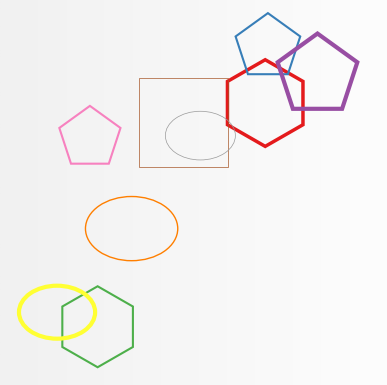[{"shape": "hexagon", "thickness": 2.5, "radius": 0.56, "center": [0.684, 0.732]}, {"shape": "pentagon", "thickness": 1.5, "radius": 0.44, "center": [0.691, 0.878]}, {"shape": "hexagon", "thickness": 1.5, "radius": 0.53, "center": [0.252, 0.151]}, {"shape": "pentagon", "thickness": 3, "radius": 0.54, "center": [0.819, 0.805]}, {"shape": "oval", "thickness": 1, "radius": 0.6, "center": [0.34, 0.406]}, {"shape": "oval", "thickness": 3, "radius": 0.49, "center": [0.147, 0.189]}, {"shape": "square", "thickness": 0.5, "radius": 0.58, "center": [0.473, 0.681]}, {"shape": "pentagon", "thickness": 1.5, "radius": 0.41, "center": [0.232, 0.642]}, {"shape": "oval", "thickness": 0.5, "radius": 0.45, "center": [0.517, 0.648]}]